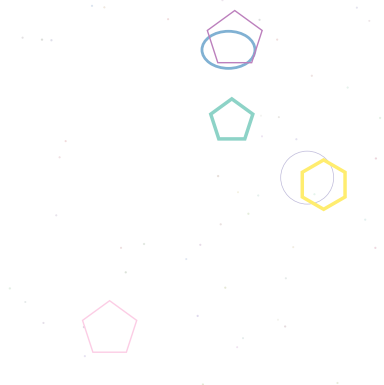[{"shape": "pentagon", "thickness": 2.5, "radius": 0.29, "center": [0.602, 0.686]}, {"shape": "circle", "thickness": 0.5, "radius": 0.34, "center": [0.798, 0.539]}, {"shape": "oval", "thickness": 2, "radius": 0.34, "center": [0.593, 0.871]}, {"shape": "pentagon", "thickness": 1, "radius": 0.37, "center": [0.285, 0.145]}, {"shape": "pentagon", "thickness": 1, "radius": 0.37, "center": [0.61, 0.898]}, {"shape": "hexagon", "thickness": 2.5, "radius": 0.32, "center": [0.841, 0.52]}]